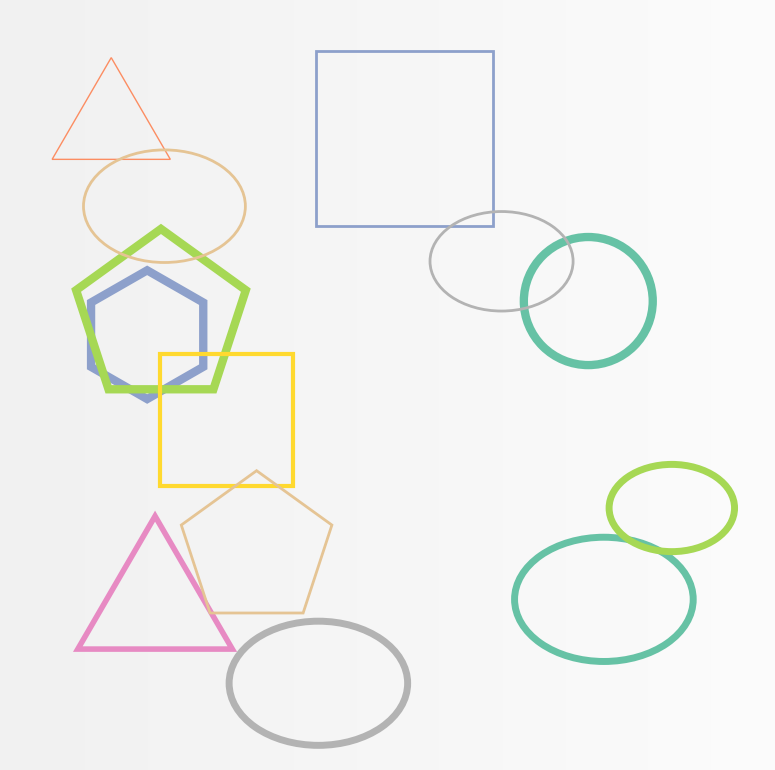[{"shape": "oval", "thickness": 2.5, "radius": 0.58, "center": [0.779, 0.222]}, {"shape": "circle", "thickness": 3, "radius": 0.42, "center": [0.759, 0.609]}, {"shape": "triangle", "thickness": 0.5, "radius": 0.44, "center": [0.144, 0.837]}, {"shape": "hexagon", "thickness": 3, "radius": 0.42, "center": [0.19, 0.565]}, {"shape": "square", "thickness": 1, "radius": 0.57, "center": [0.522, 0.82]}, {"shape": "triangle", "thickness": 2, "radius": 0.58, "center": [0.2, 0.215]}, {"shape": "pentagon", "thickness": 3, "radius": 0.58, "center": [0.208, 0.588]}, {"shape": "oval", "thickness": 2.5, "radius": 0.4, "center": [0.867, 0.34]}, {"shape": "square", "thickness": 1.5, "radius": 0.43, "center": [0.292, 0.455]}, {"shape": "pentagon", "thickness": 1, "radius": 0.51, "center": [0.331, 0.287]}, {"shape": "oval", "thickness": 1, "radius": 0.52, "center": [0.212, 0.732]}, {"shape": "oval", "thickness": 1, "radius": 0.46, "center": [0.647, 0.661]}, {"shape": "oval", "thickness": 2.5, "radius": 0.58, "center": [0.411, 0.113]}]